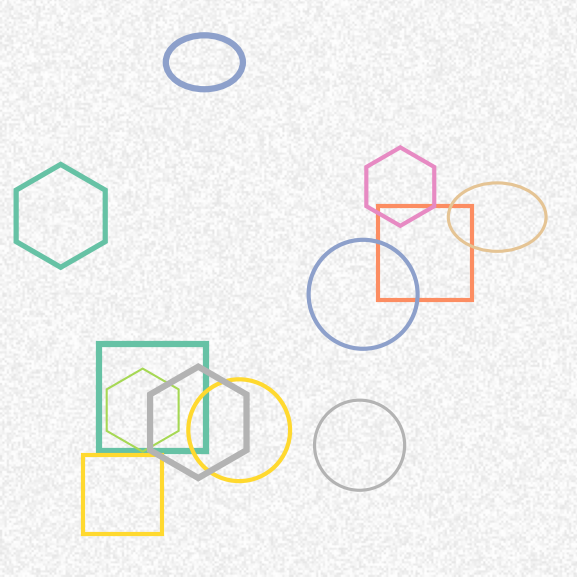[{"shape": "square", "thickness": 3, "radius": 0.46, "center": [0.265, 0.312]}, {"shape": "hexagon", "thickness": 2.5, "radius": 0.45, "center": [0.105, 0.625]}, {"shape": "square", "thickness": 2, "radius": 0.41, "center": [0.737, 0.562]}, {"shape": "oval", "thickness": 3, "radius": 0.33, "center": [0.354, 0.891]}, {"shape": "circle", "thickness": 2, "radius": 0.47, "center": [0.629, 0.49]}, {"shape": "hexagon", "thickness": 2, "radius": 0.34, "center": [0.693, 0.676]}, {"shape": "hexagon", "thickness": 1, "radius": 0.36, "center": [0.247, 0.289]}, {"shape": "square", "thickness": 2, "radius": 0.34, "center": [0.213, 0.142]}, {"shape": "circle", "thickness": 2, "radius": 0.44, "center": [0.414, 0.254]}, {"shape": "oval", "thickness": 1.5, "radius": 0.42, "center": [0.861, 0.623]}, {"shape": "circle", "thickness": 1.5, "radius": 0.39, "center": [0.623, 0.228]}, {"shape": "hexagon", "thickness": 3, "radius": 0.48, "center": [0.343, 0.268]}]